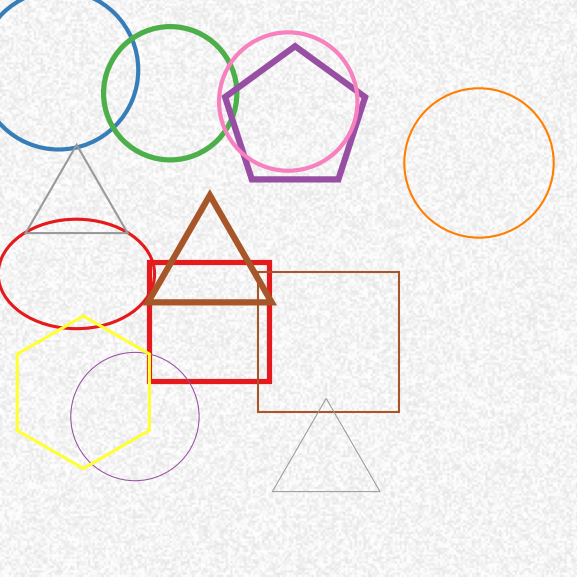[{"shape": "oval", "thickness": 1.5, "radius": 0.68, "center": [0.132, 0.525]}, {"shape": "square", "thickness": 2.5, "radius": 0.52, "center": [0.362, 0.442]}, {"shape": "circle", "thickness": 2, "radius": 0.69, "center": [0.102, 0.878]}, {"shape": "circle", "thickness": 2.5, "radius": 0.58, "center": [0.295, 0.838]}, {"shape": "circle", "thickness": 0.5, "radius": 0.56, "center": [0.234, 0.278]}, {"shape": "pentagon", "thickness": 3, "radius": 0.64, "center": [0.511, 0.792]}, {"shape": "circle", "thickness": 1, "radius": 0.65, "center": [0.829, 0.717]}, {"shape": "hexagon", "thickness": 1.5, "radius": 0.66, "center": [0.144, 0.32]}, {"shape": "triangle", "thickness": 3, "radius": 0.62, "center": [0.363, 0.537]}, {"shape": "square", "thickness": 1, "radius": 0.61, "center": [0.568, 0.407]}, {"shape": "circle", "thickness": 2, "radius": 0.6, "center": [0.499, 0.823]}, {"shape": "triangle", "thickness": 0.5, "radius": 0.54, "center": [0.565, 0.202]}, {"shape": "triangle", "thickness": 1, "radius": 0.51, "center": [0.133, 0.646]}]